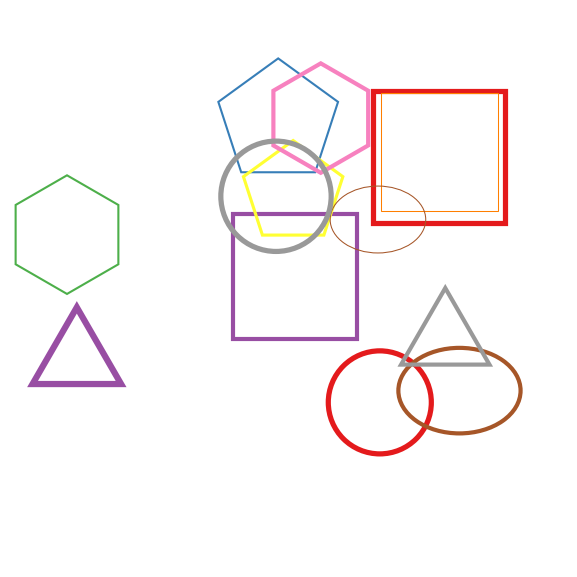[{"shape": "square", "thickness": 2.5, "radius": 0.57, "center": [0.76, 0.727]}, {"shape": "circle", "thickness": 2.5, "radius": 0.45, "center": [0.658, 0.302]}, {"shape": "pentagon", "thickness": 1, "radius": 0.54, "center": [0.482, 0.789]}, {"shape": "hexagon", "thickness": 1, "radius": 0.51, "center": [0.116, 0.593]}, {"shape": "square", "thickness": 2, "radius": 0.54, "center": [0.511, 0.52]}, {"shape": "triangle", "thickness": 3, "radius": 0.44, "center": [0.133, 0.378]}, {"shape": "square", "thickness": 0.5, "radius": 0.51, "center": [0.761, 0.736]}, {"shape": "pentagon", "thickness": 1.5, "radius": 0.45, "center": [0.508, 0.665]}, {"shape": "oval", "thickness": 2, "radius": 0.53, "center": [0.796, 0.323]}, {"shape": "oval", "thickness": 0.5, "radius": 0.41, "center": [0.654, 0.619]}, {"shape": "hexagon", "thickness": 2, "radius": 0.47, "center": [0.555, 0.795]}, {"shape": "triangle", "thickness": 2, "radius": 0.44, "center": [0.771, 0.412]}, {"shape": "circle", "thickness": 2.5, "radius": 0.48, "center": [0.478, 0.659]}]